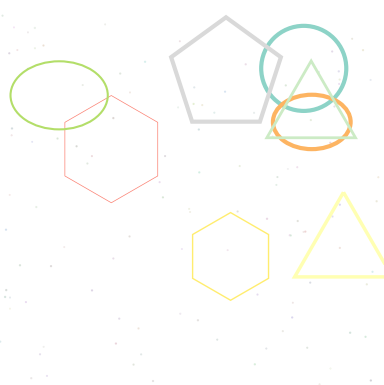[{"shape": "circle", "thickness": 3, "radius": 0.55, "center": [0.789, 0.822]}, {"shape": "triangle", "thickness": 2.5, "radius": 0.73, "center": [0.892, 0.354]}, {"shape": "hexagon", "thickness": 0.5, "radius": 0.7, "center": [0.289, 0.613]}, {"shape": "oval", "thickness": 3, "radius": 0.5, "center": [0.81, 0.683]}, {"shape": "oval", "thickness": 1.5, "radius": 0.63, "center": [0.154, 0.752]}, {"shape": "pentagon", "thickness": 3, "radius": 0.75, "center": [0.587, 0.805]}, {"shape": "triangle", "thickness": 2, "radius": 0.66, "center": [0.808, 0.709]}, {"shape": "hexagon", "thickness": 1, "radius": 0.57, "center": [0.599, 0.334]}]